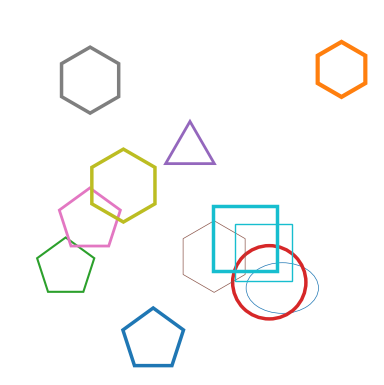[{"shape": "oval", "thickness": 0.5, "radius": 0.47, "center": [0.733, 0.252]}, {"shape": "pentagon", "thickness": 2.5, "radius": 0.41, "center": [0.398, 0.117]}, {"shape": "hexagon", "thickness": 3, "radius": 0.36, "center": [0.887, 0.82]}, {"shape": "pentagon", "thickness": 1.5, "radius": 0.39, "center": [0.171, 0.305]}, {"shape": "circle", "thickness": 2.5, "radius": 0.48, "center": [0.699, 0.267]}, {"shape": "triangle", "thickness": 2, "radius": 0.37, "center": [0.493, 0.612]}, {"shape": "hexagon", "thickness": 0.5, "radius": 0.47, "center": [0.556, 0.334]}, {"shape": "pentagon", "thickness": 2, "radius": 0.42, "center": [0.233, 0.428]}, {"shape": "hexagon", "thickness": 2.5, "radius": 0.43, "center": [0.234, 0.792]}, {"shape": "hexagon", "thickness": 2.5, "radius": 0.47, "center": [0.321, 0.518]}, {"shape": "square", "thickness": 2.5, "radius": 0.42, "center": [0.636, 0.382]}, {"shape": "square", "thickness": 1, "radius": 0.37, "center": [0.684, 0.345]}]